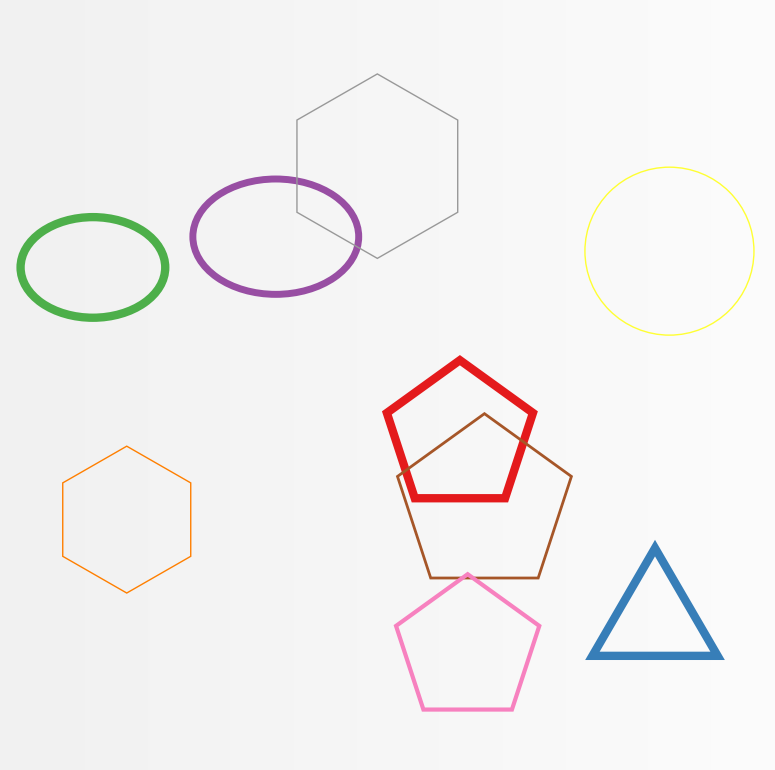[{"shape": "pentagon", "thickness": 3, "radius": 0.5, "center": [0.593, 0.433]}, {"shape": "triangle", "thickness": 3, "radius": 0.47, "center": [0.845, 0.195]}, {"shape": "oval", "thickness": 3, "radius": 0.47, "center": [0.12, 0.653]}, {"shape": "oval", "thickness": 2.5, "radius": 0.53, "center": [0.356, 0.693]}, {"shape": "hexagon", "thickness": 0.5, "radius": 0.48, "center": [0.164, 0.325]}, {"shape": "circle", "thickness": 0.5, "radius": 0.55, "center": [0.864, 0.674]}, {"shape": "pentagon", "thickness": 1, "radius": 0.59, "center": [0.625, 0.345]}, {"shape": "pentagon", "thickness": 1.5, "radius": 0.49, "center": [0.603, 0.157]}, {"shape": "hexagon", "thickness": 0.5, "radius": 0.6, "center": [0.487, 0.784]}]